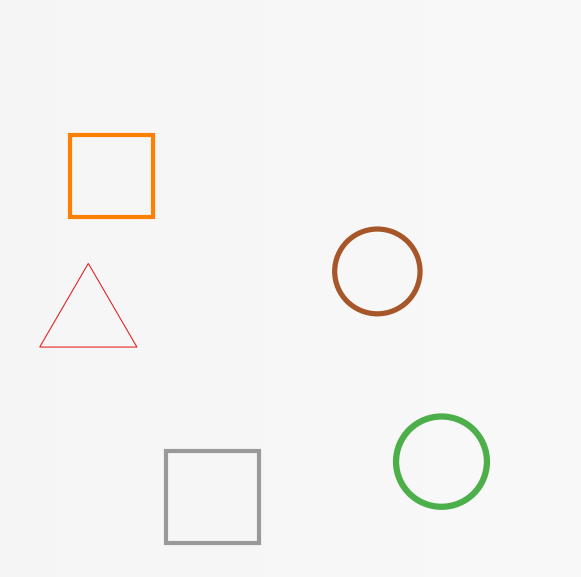[{"shape": "triangle", "thickness": 0.5, "radius": 0.48, "center": [0.152, 0.446]}, {"shape": "circle", "thickness": 3, "radius": 0.39, "center": [0.76, 0.2]}, {"shape": "square", "thickness": 2, "radius": 0.36, "center": [0.191, 0.695]}, {"shape": "circle", "thickness": 2.5, "radius": 0.37, "center": [0.649, 0.529]}, {"shape": "square", "thickness": 2, "radius": 0.4, "center": [0.366, 0.138]}]